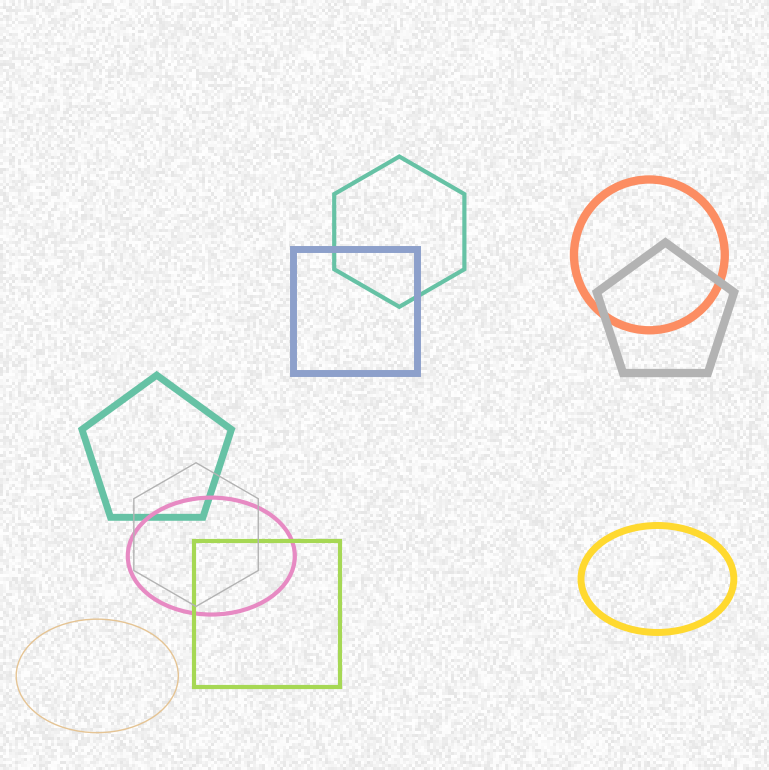[{"shape": "pentagon", "thickness": 2.5, "radius": 0.51, "center": [0.204, 0.411]}, {"shape": "hexagon", "thickness": 1.5, "radius": 0.49, "center": [0.519, 0.699]}, {"shape": "circle", "thickness": 3, "radius": 0.49, "center": [0.843, 0.669]}, {"shape": "square", "thickness": 2.5, "radius": 0.4, "center": [0.461, 0.596]}, {"shape": "oval", "thickness": 1.5, "radius": 0.54, "center": [0.274, 0.278]}, {"shape": "square", "thickness": 1.5, "radius": 0.47, "center": [0.347, 0.202]}, {"shape": "oval", "thickness": 2.5, "radius": 0.5, "center": [0.854, 0.248]}, {"shape": "oval", "thickness": 0.5, "radius": 0.53, "center": [0.126, 0.122]}, {"shape": "hexagon", "thickness": 0.5, "radius": 0.47, "center": [0.255, 0.306]}, {"shape": "pentagon", "thickness": 3, "radius": 0.47, "center": [0.864, 0.591]}]